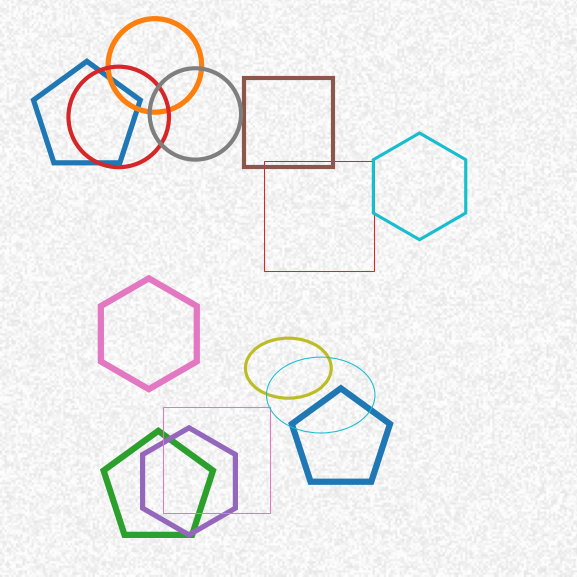[{"shape": "pentagon", "thickness": 3, "radius": 0.45, "center": [0.59, 0.237]}, {"shape": "pentagon", "thickness": 2.5, "radius": 0.49, "center": [0.15, 0.796]}, {"shape": "circle", "thickness": 2.5, "radius": 0.4, "center": [0.268, 0.886]}, {"shape": "pentagon", "thickness": 3, "radius": 0.5, "center": [0.274, 0.154]}, {"shape": "square", "thickness": 0.5, "radius": 0.48, "center": [0.553, 0.625]}, {"shape": "circle", "thickness": 2, "radius": 0.44, "center": [0.206, 0.797]}, {"shape": "hexagon", "thickness": 2.5, "radius": 0.46, "center": [0.327, 0.166]}, {"shape": "square", "thickness": 2, "radius": 0.38, "center": [0.499, 0.787]}, {"shape": "square", "thickness": 0.5, "radius": 0.46, "center": [0.375, 0.203]}, {"shape": "hexagon", "thickness": 3, "radius": 0.48, "center": [0.258, 0.421]}, {"shape": "circle", "thickness": 2, "radius": 0.4, "center": [0.338, 0.802]}, {"shape": "oval", "thickness": 1.5, "radius": 0.37, "center": [0.499, 0.362]}, {"shape": "hexagon", "thickness": 1.5, "radius": 0.46, "center": [0.726, 0.676]}, {"shape": "oval", "thickness": 0.5, "radius": 0.47, "center": [0.555, 0.315]}]